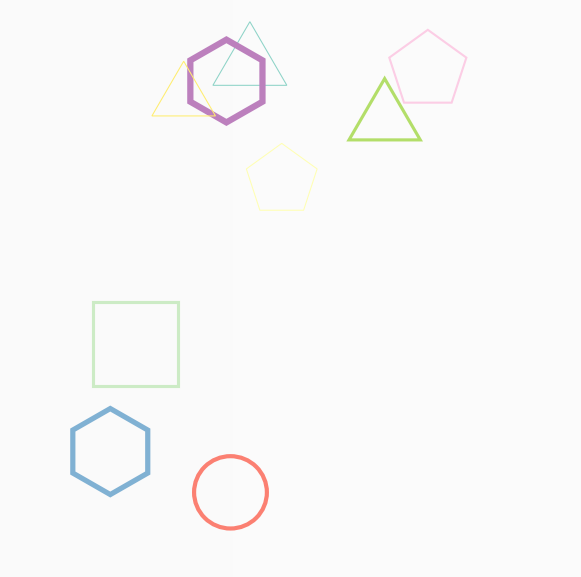[{"shape": "triangle", "thickness": 0.5, "radius": 0.37, "center": [0.43, 0.888]}, {"shape": "pentagon", "thickness": 0.5, "radius": 0.32, "center": [0.485, 0.687]}, {"shape": "circle", "thickness": 2, "radius": 0.31, "center": [0.397, 0.147]}, {"shape": "hexagon", "thickness": 2.5, "radius": 0.37, "center": [0.19, 0.217]}, {"shape": "triangle", "thickness": 1.5, "radius": 0.35, "center": [0.662, 0.792]}, {"shape": "pentagon", "thickness": 1, "radius": 0.35, "center": [0.736, 0.878]}, {"shape": "hexagon", "thickness": 3, "radius": 0.36, "center": [0.39, 0.859]}, {"shape": "square", "thickness": 1.5, "radius": 0.37, "center": [0.233, 0.403]}, {"shape": "triangle", "thickness": 0.5, "radius": 0.32, "center": [0.316, 0.83]}]